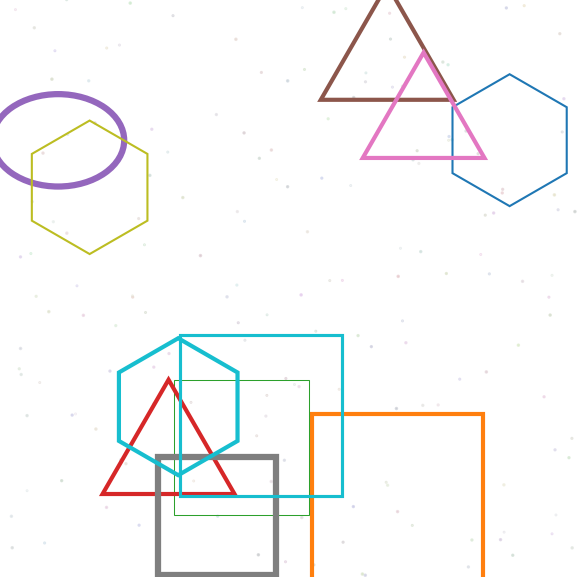[{"shape": "hexagon", "thickness": 1, "radius": 0.57, "center": [0.882, 0.756]}, {"shape": "square", "thickness": 2, "radius": 0.74, "center": [0.688, 0.135]}, {"shape": "square", "thickness": 0.5, "radius": 0.58, "center": [0.417, 0.224]}, {"shape": "triangle", "thickness": 2, "radius": 0.66, "center": [0.292, 0.21]}, {"shape": "oval", "thickness": 3, "radius": 0.57, "center": [0.101, 0.756]}, {"shape": "triangle", "thickness": 2, "radius": 0.66, "center": [0.67, 0.893]}, {"shape": "triangle", "thickness": 2, "radius": 0.61, "center": [0.734, 0.786]}, {"shape": "square", "thickness": 3, "radius": 0.51, "center": [0.376, 0.106]}, {"shape": "hexagon", "thickness": 1, "radius": 0.58, "center": [0.155, 0.675]}, {"shape": "hexagon", "thickness": 2, "radius": 0.59, "center": [0.309, 0.295]}, {"shape": "square", "thickness": 1.5, "radius": 0.7, "center": [0.451, 0.28]}]